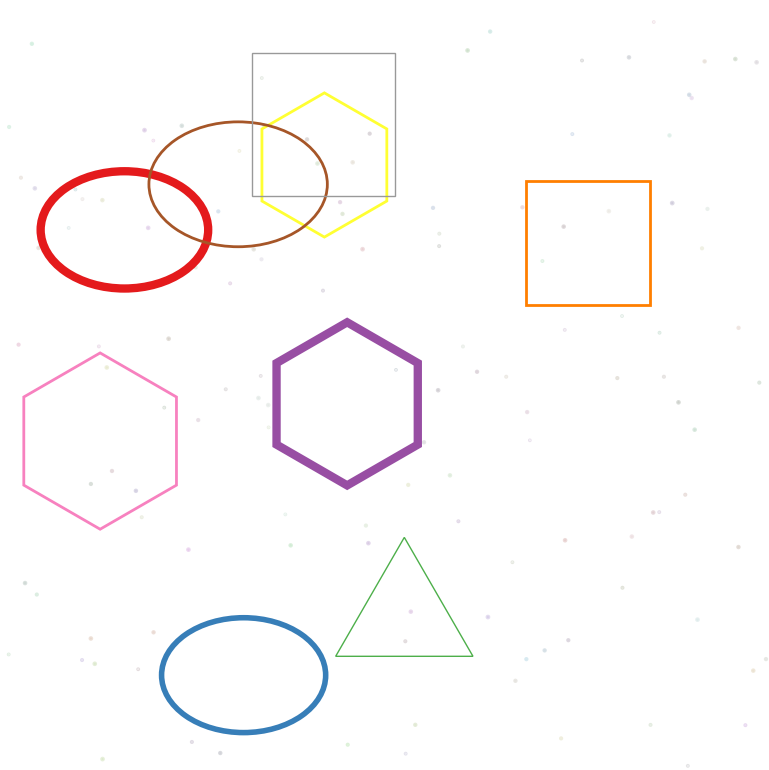[{"shape": "oval", "thickness": 3, "radius": 0.54, "center": [0.162, 0.701]}, {"shape": "oval", "thickness": 2, "radius": 0.53, "center": [0.316, 0.123]}, {"shape": "triangle", "thickness": 0.5, "radius": 0.51, "center": [0.525, 0.199]}, {"shape": "hexagon", "thickness": 3, "radius": 0.53, "center": [0.451, 0.476]}, {"shape": "square", "thickness": 1, "radius": 0.4, "center": [0.763, 0.685]}, {"shape": "hexagon", "thickness": 1, "radius": 0.47, "center": [0.421, 0.786]}, {"shape": "oval", "thickness": 1, "radius": 0.58, "center": [0.309, 0.761]}, {"shape": "hexagon", "thickness": 1, "radius": 0.57, "center": [0.13, 0.427]}, {"shape": "square", "thickness": 0.5, "radius": 0.46, "center": [0.42, 0.838]}]